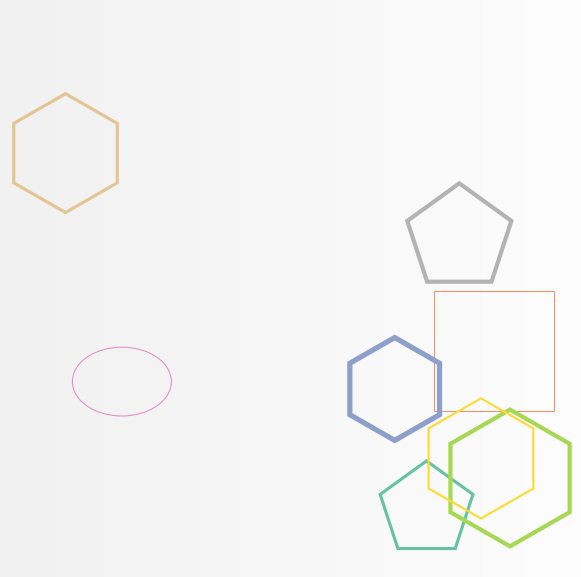[{"shape": "pentagon", "thickness": 1.5, "radius": 0.42, "center": [0.734, 0.117]}, {"shape": "square", "thickness": 0.5, "radius": 0.52, "center": [0.85, 0.391]}, {"shape": "hexagon", "thickness": 2.5, "radius": 0.45, "center": [0.679, 0.326]}, {"shape": "oval", "thickness": 0.5, "radius": 0.43, "center": [0.21, 0.338]}, {"shape": "hexagon", "thickness": 2, "radius": 0.59, "center": [0.877, 0.171]}, {"shape": "hexagon", "thickness": 1, "radius": 0.52, "center": [0.827, 0.205]}, {"shape": "hexagon", "thickness": 1.5, "radius": 0.51, "center": [0.113, 0.734]}, {"shape": "pentagon", "thickness": 2, "radius": 0.47, "center": [0.79, 0.588]}]